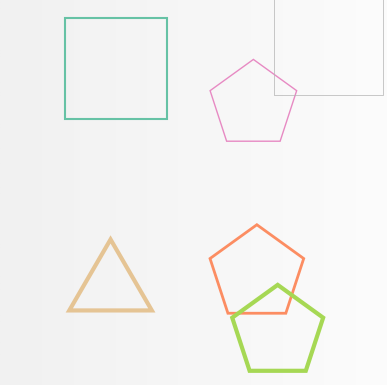[{"shape": "square", "thickness": 1.5, "radius": 0.66, "center": [0.298, 0.821]}, {"shape": "pentagon", "thickness": 2, "radius": 0.64, "center": [0.663, 0.289]}, {"shape": "pentagon", "thickness": 1, "radius": 0.59, "center": [0.654, 0.728]}, {"shape": "pentagon", "thickness": 3, "radius": 0.62, "center": [0.717, 0.137]}, {"shape": "triangle", "thickness": 3, "radius": 0.61, "center": [0.285, 0.255]}, {"shape": "square", "thickness": 0.5, "radius": 0.7, "center": [0.848, 0.894]}]